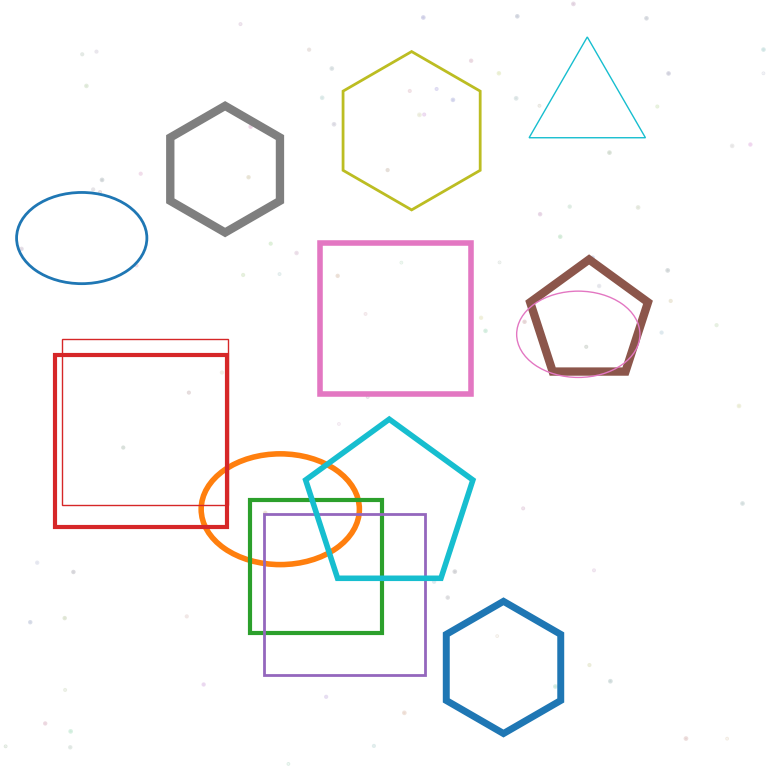[{"shape": "oval", "thickness": 1, "radius": 0.42, "center": [0.106, 0.691]}, {"shape": "hexagon", "thickness": 2.5, "radius": 0.43, "center": [0.654, 0.133]}, {"shape": "oval", "thickness": 2, "radius": 0.51, "center": [0.364, 0.339]}, {"shape": "square", "thickness": 1.5, "radius": 0.43, "center": [0.41, 0.264]}, {"shape": "square", "thickness": 1.5, "radius": 0.56, "center": [0.183, 0.427]}, {"shape": "square", "thickness": 0.5, "radius": 0.54, "center": [0.189, 0.452]}, {"shape": "square", "thickness": 1, "radius": 0.52, "center": [0.447, 0.228]}, {"shape": "pentagon", "thickness": 3, "radius": 0.4, "center": [0.765, 0.583]}, {"shape": "oval", "thickness": 0.5, "radius": 0.4, "center": [0.751, 0.566]}, {"shape": "square", "thickness": 2, "radius": 0.49, "center": [0.514, 0.586]}, {"shape": "hexagon", "thickness": 3, "radius": 0.41, "center": [0.292, 0.78]}, {"shape": "hexagon", "thickness": 1, "radius": 0.51, "center": [0.535, 0.83]}, {"shape": "triangle", "thickness": 0.5, "radius": 0.44, "center": [0.763, 0.865]}, {"shape": "pentagon", "thickness": 2, "radius": 0.57, "center": [0.506, 0.341]}]